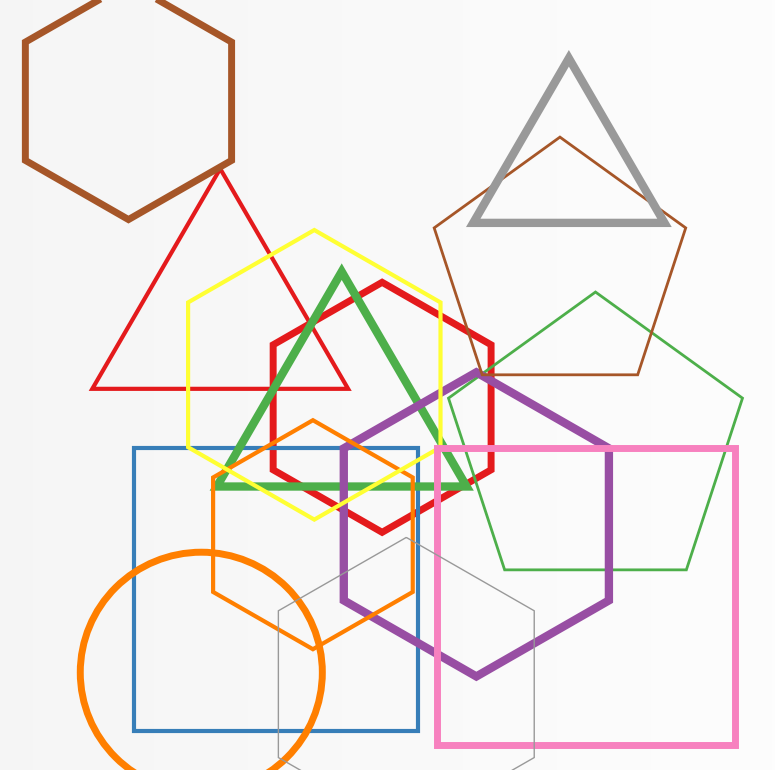[{"shape": "hexagon", "thickness": 2.5, "radius": 0.81, "center": [0.493, 0.471]}, {"shape": "triangle", "thickness": 1.5, "radius": 0.95, "center": [0.284, 0.59]}, {"shape": "square", "thickness": 1.5, "radius": 0.92, "center": [0.356, 0.234]}, {"shape": "pentagon", "thickness": 1, "radius": 1.0, "center": [0.768, 0.421]}, {"shape": "triangle", "thickness": 3, "radius": 0.93, "center": [0.441, 0.461]}, {"shape": "hexagon", "thickness": 3, "radius": 0.99, "center": [0.615, 0.319]}, {"shape": "hexagon", "thickness": 1.5, "radius": 0.74, "center": [0.404, 0.306]}, {"shape": "circle", "thickness": 2.5, "radius": 0.78, "center": [0.26, 0.127]}, {"shape": "hexagon", "thickness": 1.5, "radius": 0.94, "center": [0.406, 0.513]}, {"shape": "hexagon", "thickness": 2.5, "radius": 0.77, "center": [0.166, 0.869]}, {"shape": "pentagon", "thickness": 1, "radius": 0.85, "center": [0.723, 0.651]}, {"shape": "square", "thickness": 2.5, "radius": 0.96, "center": [0.756, 0.226]}, {"shape": "hexagon", "thickness": 0.5, "radius": 0.95, "center": [0.524, 0.111]}, {"shape": "triangle", "thickness": 3, "radius": 0.71, "center": [0.734, 0.782]}]